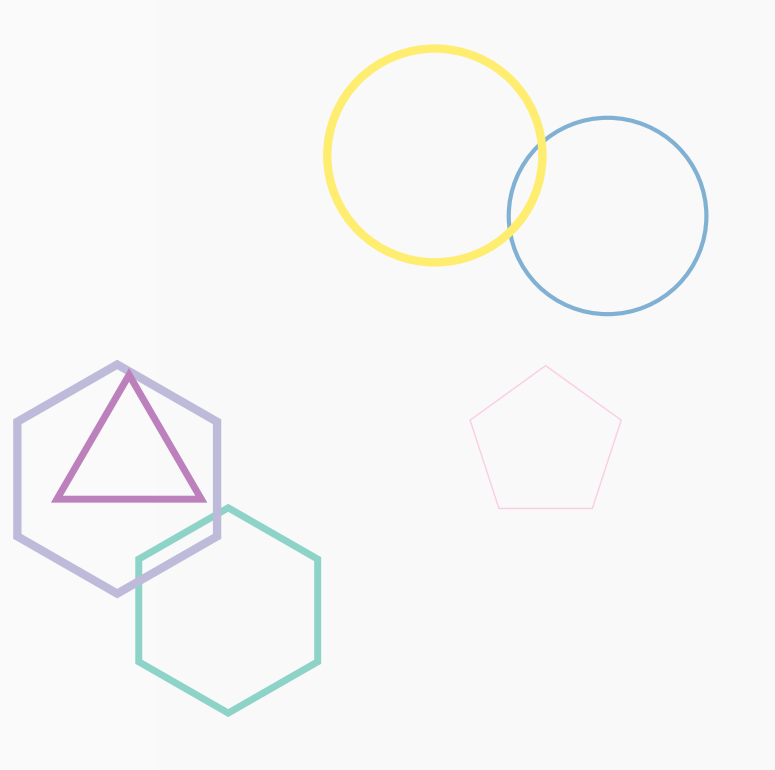[{"shape": "hexagon", "thickness": 2.5, "radius": 0.67, "center": [0.294, 0.207]}, {"shape": "hexagon", "thickness": 3, "radius": 0.74, "center": [0.151, 0.378]}, {"shape": "circle", "thickness": 1.5, "radius": 0.64, "center": [0.784, 0.72]}, {"shape": "pentagon", "thickness": 0.5, "radius": 0.51, "center": [0.704, 0.423]}, {"shape": "triangle", "thickness": 2.5, "radius": 0.54, "center": [0.167, 0.406]}, {"shape": "circle", "thickness": 3, "radius": 0.69, "center": [0.561, 0.798]}]